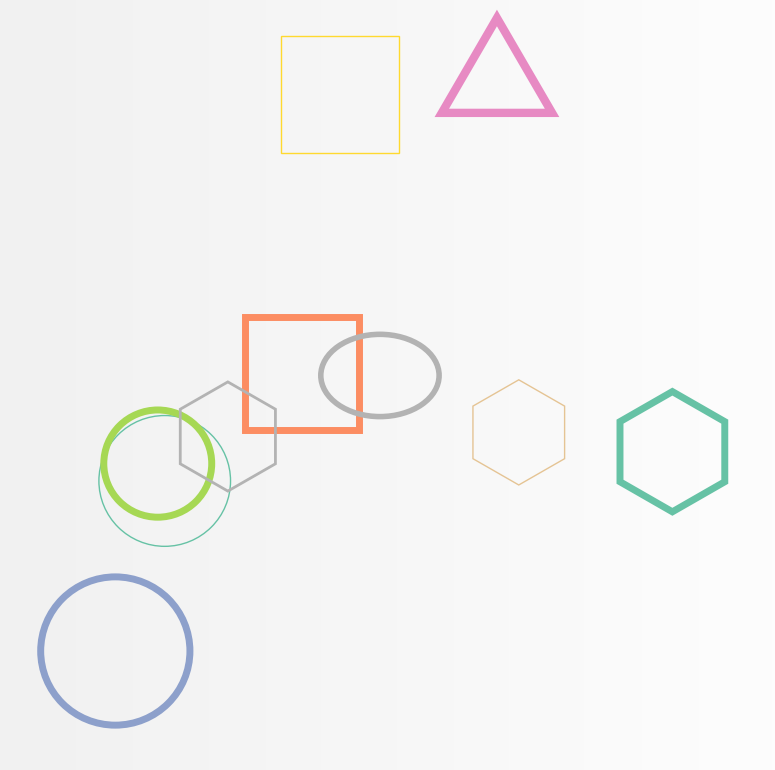[{"shape": "hexagon", "thickness": 2.5, "radius": 0.39, "center": [0.868, 0.413]}, {"shape": "circle", "thickness": 0.5, "radius": 0.42, "center": [0.213, 0.375]}, {"shape": "square", "thickness": 2.5, "radius": 0.37, "center": [0.389, 0.515]}, {"shape": "circle", "thickness": 2.5, "radius": 0.48, "center": [0.149, 0.155]}, {"shape": "triangle", "thickness": 3, "radius": 0.41, "center": [0.641, 0.894]}, {"shape": "circle", "thickness": 2.5, "radius": 0.35, "center": [0.204, 0.398]}, {"shape": "square", "thickness": 0.5, "radius": 0.38, "center": [0.439, 0.878]}, {"shape": "hexagon", "thickness": 0.5, "radius": 0.34, "center": [0.669, 0.438]}, {"shape": "hexagon", "thickness": 1, "radius": 0.35, "center": [0.294, 0.433]}, {"shape": "oval", "thickness": 2, "radius": 0.38, "center": [0.49, 0.512]}]